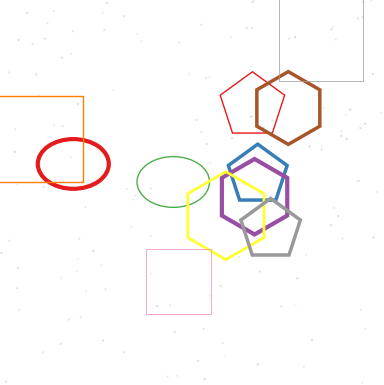[{"shape": "oval", "thickness": 3, "radius": 0.46, "center": [0.19, 0.574]}, {"shape": "pentagon", "thickness": 1, "radius": 0.44, "center": [0.656, 0.726]}, {"shape": "pentagon", "thickness": 2.5, "radius": 0.4, "center": [0.669, 0.545]}, {"shape": "oval", "thickness": 1, "radius": 0.47, "center": [0.45, 0.527]}, {"shape": "hexagon", "thickness": 3, "radius": 0.49, "center": [0.661, 0.489]}, {"shape": "square", "thickness": 1, "radius": 0.56, "center": [0.105, 0.639]}, {"shape": "hexagon", "thickness": 2, "radius": 0.57, "center": [0.587, 0.44]}, {"shape": "hexagon", "thickness": 2.5, "radius": 0.47, "center": [0.749, 0.719]}, {"shape": "square", "thickness": 0.5, "radius": 0.42, "center": [0.463, 0.268]}, {"shape": "square", "thickness": 0.5, "radius": 0.54, "center": [0.833, 0.898]}, {"shape": "pentagon", "thickness": 2.5, "radius": 0.41, "center": [0.703, 0.403]}]